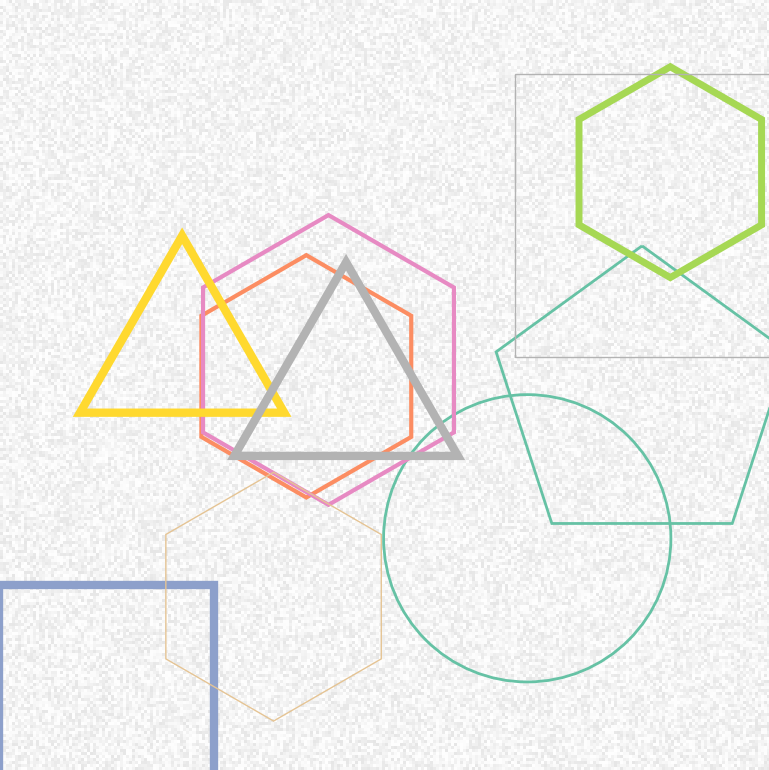[{"shape": "circle", "thickness": 1, "radius": 0.93, "center": [0.685, 0.301]}, {"shape": "pentagon", "thickness": 1, "radius": 1.0, "center": [0.834, 0.481]}, {"shape": "hexagon", "thickness": 1.5, "radius": 0.79, "center": [0.398, 0.511]}, {"shape": "square", "thickness": 3, "radius": 0.7, "center": [0.138, 0.101]}, {"shape": "hexagon", "thickness": 1.5, "radius": 0.94, "center": [0.427, 0.533]}, {"shape": "hexagon", "thickness": 2.5, "radius": 0.68, "center": [0.871, 0.776]}, {"shape": "triangle", "thickness": 3, "radius": 0.77, "center": [0.237, 0.541]}, {"shape": "hexagon", "thickness": 0.5, "radius": 0.81, "center": [0.355, 0.225]}, {"shape": "square", "thickness": 0.5, "radius": 0.92, "center": [0.852, 0.72]}, {"shape": "triangle", "thickness": 3, "radius": 0.84, "center": [0.449, 0.492]}]